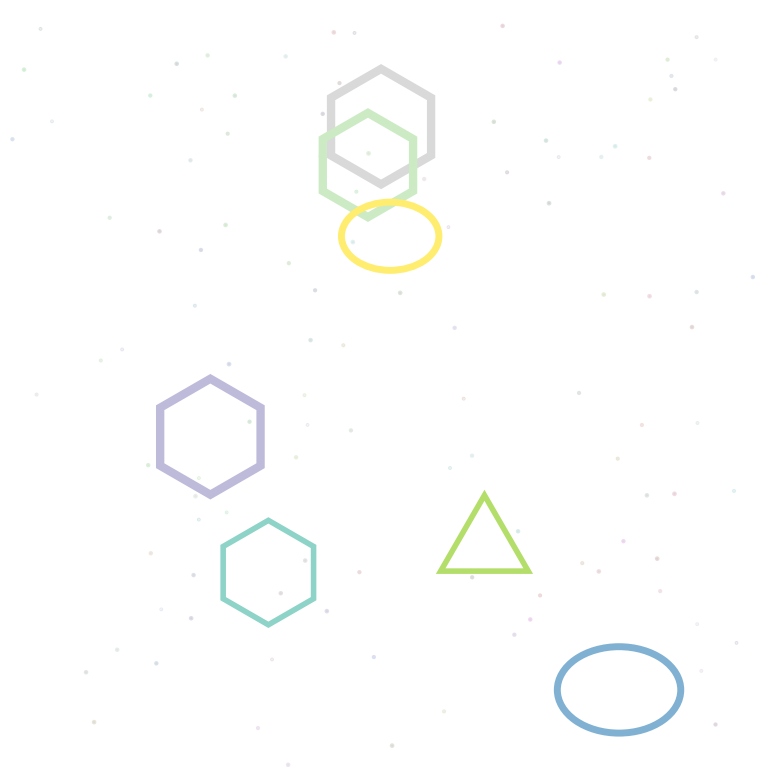[{"shape": "hexagon", "thickness": 2, "radius": 0.34, "center": [0.349, 0.256]}, {"shape": "hexagon", "thickness": 3, "radius": 0.38, "center": [0.273, 0.433]}, {"shape": "oval", "thickness": 2.5, "radius": 0.4, "center": [0.804, 0.104]}, {"shape": "triangle", "thickness": 2, "radius": 0.33, "center": [0.629, 0.291]}, {"shape": "hexagon", "thickness": 3, "radius": 0.38, "center": [0.495, 0.836]}, {"shape": "hexagon", "thickness": 3, "radius": 0.34, "center": [0.478, 0.786]}, {"shape": "oval", "thickness": 2.5, "radius": 0.32, "center": [0.507, 0.693]}]